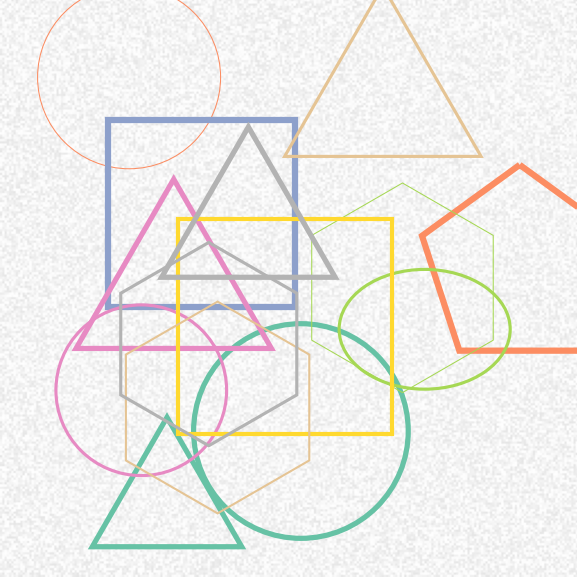[{"shape": "triangle", "thickness": 2.5, "radius": 0.75, "center": [0.289, 0.127]}, {"shape": "circle", "thickness": 2.5, "radius": 0.93, "center": [0.521, 0.253]}, {"shape": "circle", "thickness": 0.5, "radius": 0.79, "center": [0.224, 0.865]}, {"shape": "pentagon", "thickness": 3, "radius": 0.89, "center": [0.9, 0.536]}, {"shape": "square", "thickness": 3, "radius": 0.81, "center": [0.349, 0.629]}, {"shape": "circle", "thickness": 1.5, "radius": 0.74, "center": [0.245, 0.323]}, {"shape": "triangle", "thickness": 2.5, "radius": 0.98, "center": [0.301, 0.493]}, {"shape": "oval", "thickness": 1.5, "radius": 0.74, "center": [0.735, 0.429]}, {"shape": "hexagon", "thickness": 0.5, "radius": 0.91, "center": [0.697, 0.501]}, {"shape": "square", "thickness": 2, "radius": 0.93, "center": [0.494, 0.434]}, {"shape": "triangle", "thickness": 1.5, "radius": 0.98, "center": [0.663, 0.826]}, {"shape": "hexagon", "thickness": 1, "radius": 0.92, "center": [0.377, 0.294]}, {"shape": "triangle", "thickness": 2.5, "radius": 0.87, "center": [0.43, 0.606]}, {"shape": "hexagon", "thickness": 1.5, "radius": 0.88, "center": [0.362, 0.403]}]